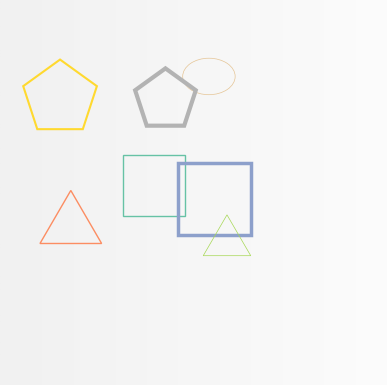[{"shape": "square", "thickness": 1, "radius": 0.4, "center": [0.397, 0.518]}, {"shape": "triangle", "thickness": 1, "radius": 0.46, "center": [0.183, 0.413]}, {"shape": "square", "thickness": 2.5, "radius": 0.47, "center": [0.554, 0.483]}, {"shape": "triangle", "thickness": 0.5, "radius": 0.35, "center": [0.586, 0.371]}, {"shape": "pentagon", "thickness": 1.5, "radius": 0.5, "center": [0.155, 0.745]}, {"shape": "oval", "thickness": 0.5, "radius": 0.34, "center": [0.539, 0.801]}, {"shape": "pentagon", "thickness": 3, "radius": 0.41, "center": [0.427, 0.74]}]